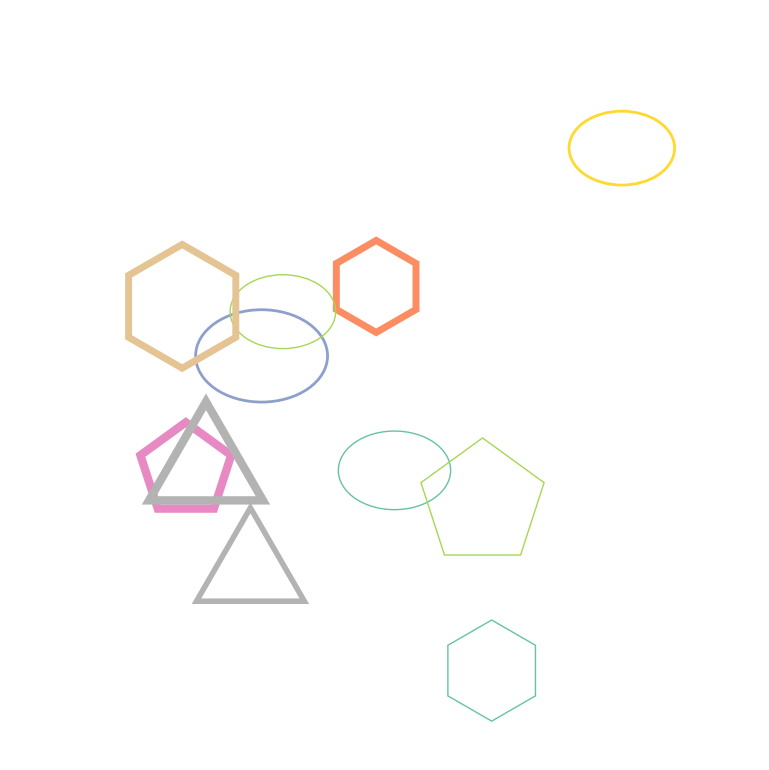[{"shape": "oval", "thickness": 0.5, "radius": 0.36, "center": [0.512, 0.389]}, {"shape": "hexagon", "thickness": 0.5, "radius": 0.33, "center": [0.639, 0.129]}, {"shape": "hexagon", "thickness": 2.5, "radius": 0.3, "center": [0.489, 0.628]}, {"shape": "oval", "thickness": 1, "radius": 0.43, "center": [0.34, 0.538]}, {"shape": "pentagon", "thickness": 3, "radius": 0.31, "center": [0.241, 0.39]}, {"shape": "pentagon", "thickness": 0.5, "radius": 0.42, "center": [0.627, 0.347]}, {"shape": "oval", "thickness": 0.5, "radius": 0.34, "center": [0.367, 0.595]}, {"shape": "oval", "thickness": 1, "radius": 0.34, "center": [0.808, 0.808]}, {"shape": "hexagon", "thickness": 2.5, "radius": 0.4, "center": [0.237, 0.602]}, {"shape": "triangle", "thickness": 3, "radius": 0.43, "center": [0.268, 0.393]}, {"shape": "triangle", "thickness": 2, "radius": 0.4, "center": [0.325, 0.26]}]